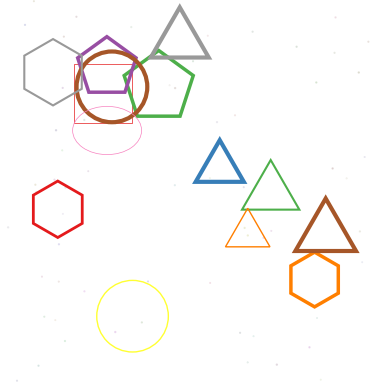[{"shape": "square", "thickness": 0.5, "radius": 0.38, "center": [0.268, 0.757]}, {"shape": "hexagon", "thickness": 2, "radius": 0.37, "center": [0.15, 0.456]}, {"shape": "triangle", "thickness": 3, "radius": 0.36, "center": [0.571, 0.564]}, {"shape": "triangle", "thickness": 1.5, "radius": 0.43, "center": [0.703, 0.498]}, {"shape": "pentagon", "thickness": 2.5, "radius": 0.47, "center": [0.412, 0.775]}, {"shape": "pentagon", "thickness": 2.5, "radius": 0.4, "center": [0.278, 0.825]}, {"shape": "hexagon", "thickness": 2.5, "radius": 0.36, "center": [0.817, 0.274]}, {"shape": "triangle", "thickness": 1, "radius": 0.33, "center": [0.643, 0.392]}, {"shape": "circle", "thickness": 1, "radius": 0.46, "center": [0.344, 0.179]}, {"shape": "triangle", "thickness": 3, "radius": 0.45, "center": [0.846, 0.394]}, {"shape": "circle", "thickness": 3, "radius": 0.46, "center": [0.291, 0.774]}, {"shape": "oval", "thickness": 0.5, "radius": 0.45, "center": [0.278, 0.661]}, {"shape": "triangle", "thickness": 3, "radius": 0.43, "center": [0.467, 0.894]}, {"shape": "hexagon", "thickness": 1.5, "radius": 0.43, "center": [0.138, 0.812]}]